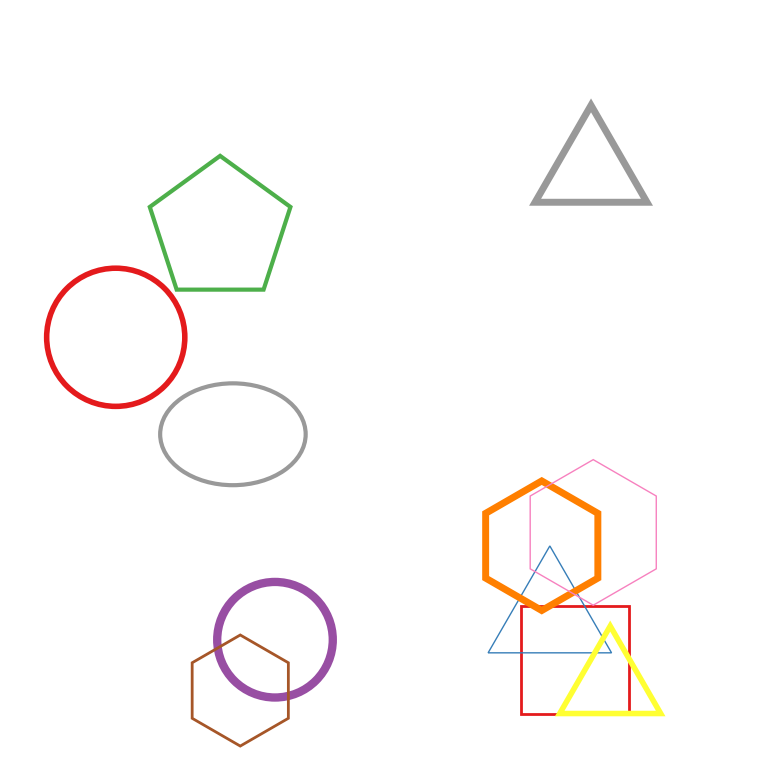[{"shape": "square", "thickness": 1, "radius": 0.35, "center": [0.747, 0.143]}, {"shape": "circle", "thickness": 2, "radius": 0.45, "center": [0.15, 0.562]}, {"shape": "triangle", "thickness": 0.5, "radius": 0.46, "center": [0.714, 0.198]}, {"shape": "pentagon", "thickness": 1.5, "radius": 0.48, "center": [0.286, 0.702]}, {"shape": "circle", "thickness": 3, "radius": 0.38, "center": [0.357, 0.169]}, {"shape": "hexagon", "thickness": 2.5, "radius": 0.42, "center": [0.704, 0.291]}, {"shape": "triangle", "thickness": 2, "radius": 0.38, "center": [0.792, 0.111]}, {"shape": "hexagon", "thickness": 1, "radius": 0.36, "center": [0.312, 0.103]}, {"shape": "hexagon", "thickness": 0.5, "radius": 0.47, "center": [0.77, 0.309]}, {"shape": "triangle", "thickness": 2.5, "radius": 0.42, "center": [0.768, 0.779]}, {"shape": "oval", "thickness": 1.5, "radius": 0.47, "center": [0.302, 0.436]}]